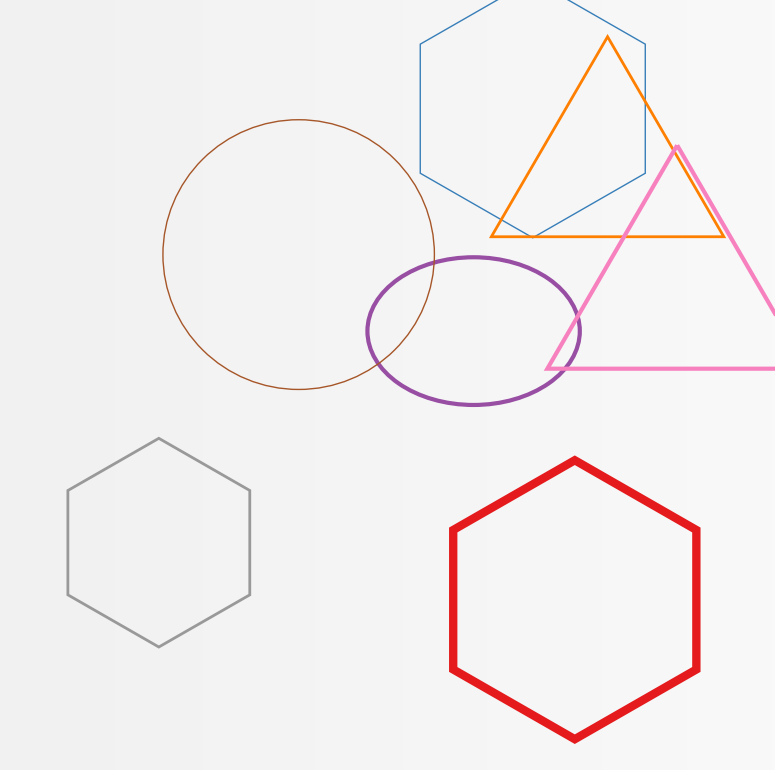[{"shape": "hexagon", "thickness": 3, "radius": 0.91, "center": [0.742, 0.221]}, {"shape": "hexagon", "thickness": 0.5, "radius": 0.84, "center": [0.687, 0.859]}, {"shape": "oval", "thickness": 1.5, "radius": 0.69, "center": [0.611, 0.57]}, {"shape": "triangle", "thickness": 1, "radius": 0.87, "center": [0.784, 0.779]}, {"shape": "circle", "thickness": 0.5, "radius": 0.88, "center": [0.385, 0.669]}, {"shape": "triangle", "thickness": 1.5, "radius": 0.97, "center": [0.874, 0.618]}, {"shape": "hexagon", "thickness": 1, "radius": 0.68, "center": [0.205, 0.295]}]